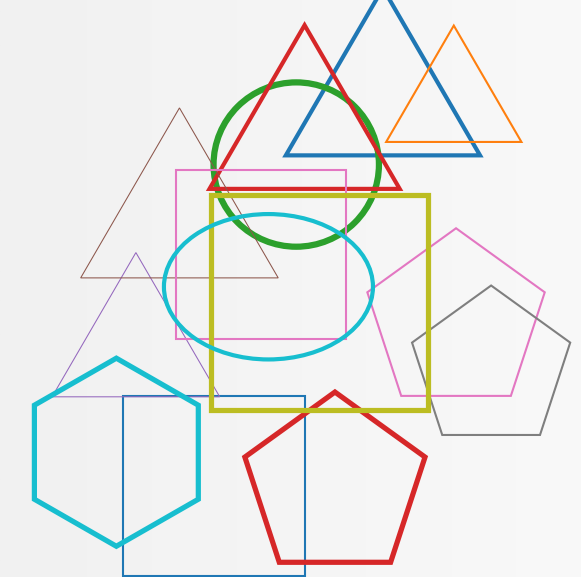[{"shape": "triangle", "thickness": 2, "radius": 0.96, "center": [0.659, 0.827]}, {"shape": "square", "thickness": 1, "radius": 0.78, "center": [0.368, 0.158]}, {"shape": "triangle", "thickness": 1, "radius": 0.67, "center": [0.781, 0.821]}, {"shape": "circle", "thickness": 3, "radius": 0.71, "center": [0.51, 0.714]}, {"shape": "triangle", "thickness": 2, "radius": 0.94, "center": [0.524, 0.767]}, {"shape": "pentagon", "thickness": 2.5, "radius": 0.81, "center": [0.576, 0.157]}, {"shape": "triangle", "thickness": 0.5, "radius": 0.83, "center": [0.234, 0.395]}, {"shape": "triangle", "thickness": 0.5, "radius": 0.98, "center": [0.309, 0.616]}, {"shape": "square", "thickness": 1, "radius": 0.73, "center": [0.449, 0.559]}, {"shape": "pentagon", "thickness": 1, "radius": 0.8, "center": [0.785, 0.443]}, {"shape": "pentagon", "thickness": 1, "radius": 0.72, "center": [0.845, 0.362]}, {"shape": "square", "thickness": 2.5, "radius": 0.93, "center": [0.549, 0.475]}, {"shape": "oval", "thickness": 2, "radius": 0.9, "center": [0.462, 0.503]}, {"shape": "hexagon", "thickness": 2.5, "radius": 0.81, "center": [0.2, 0.216]}]